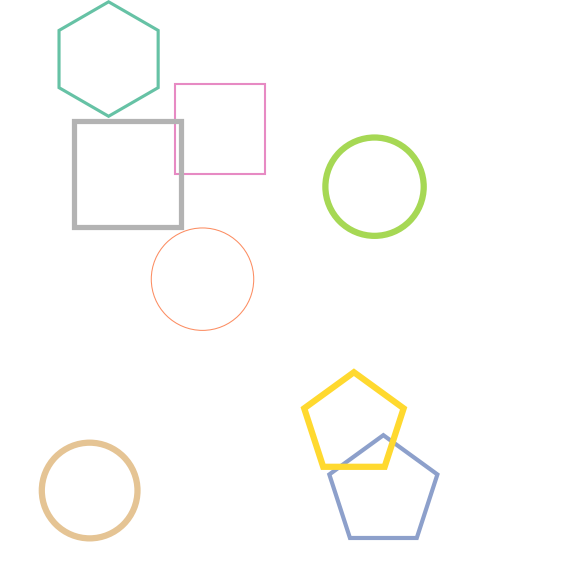[{"shape": "hexagon", "thickness": 1.5, "radius": 0.5, "center": [0.188, 0.897]}, {"shape": "circle", "thickness": 0.5, "radius": 0.44, "center": [0.351, 0.516]}, {"shape": "pentagon", "thickness": 2, "radius": 0.49, "center": [0.664, 0.147]}, {"shape": "square", "thickness": 1, "radius": 0.39, "center": [0.381, 0.776]}, {"shape": "circle", "thickness": 3, "radius": 0.43, "center": [0.649, 0.676]}, {"shape": "pentagon", "thickness": 3, "radius": 0.45, "center": [0.613, 0.264]}, {"shape": "circle", "thickness": 3, "radius": 0.41, "center": [0.155, 0.15]}, {"shape": "square", "thickness": 2.5, "radius": 0.46, "center": [0.221, 0.698]}]